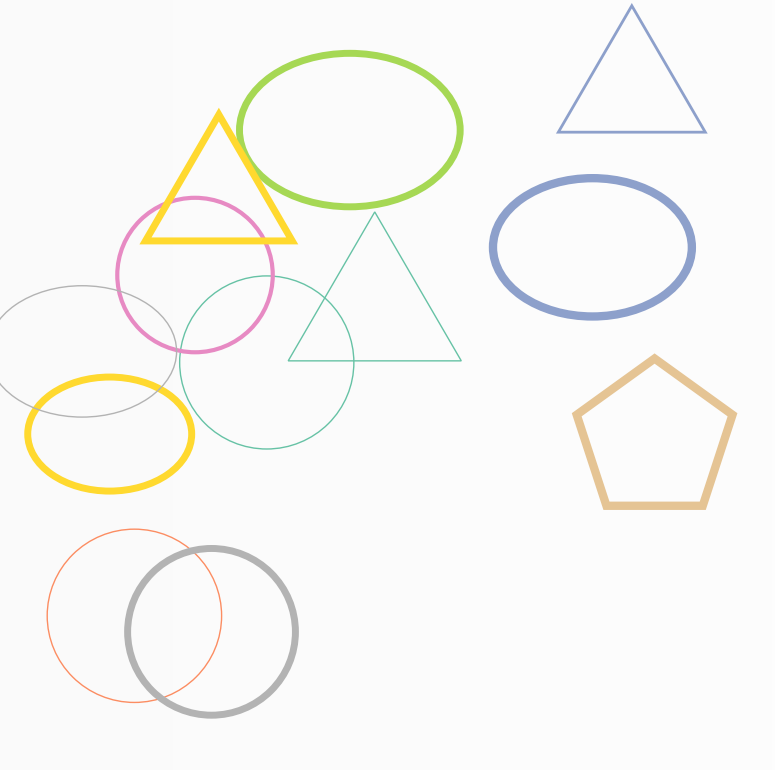[{"shape": "triangle", "thickness": 0.5, "radius": 0.64, "center": [0.484, 0.596]}, {"shape": "circle", "thickness": 0.5, "radius": 0.56, "center": [0.344, 0.529]}, {"shape": "circle", "thickness": 0.5, "radius": 0.56, "center": [0.173, 0.2]}, {"shape": "triangle", "thickness": 1, "radius": 0.55, "center": [0.815, 0.883]}, {"shape": "oval", "thickness": 3, "radius": 0.64, "center": [0.764, 0.679]}, {"shape": "circle", "thickness": 1.5, "radius": 0.5, "center": [0.252, 0.643]}, {"shape": "oval", "thickness": 2.5, "radius": 0.71, "center": [0.451, 0.831]}, {"shape": "oval", "thickness": 2.5, "radius": 0.53, "center": [0.142, 0.436]}, {"shape": "triangle", "thickness": 2.5, "radius": 0.55, "center": [0.282, 0.742]}, {"shape": "pentagon", "thickness": 3, "radius": 0.53, "center": [0.845, 0.429]}, {"shape": "circle", "thickness": 2.5, "radius": 0.54, "center": [0.273, 0.179]}, {"shape": "oval", "thickness": 0.5, "radius": 0.61, "center": [0.106, 0.544]}]